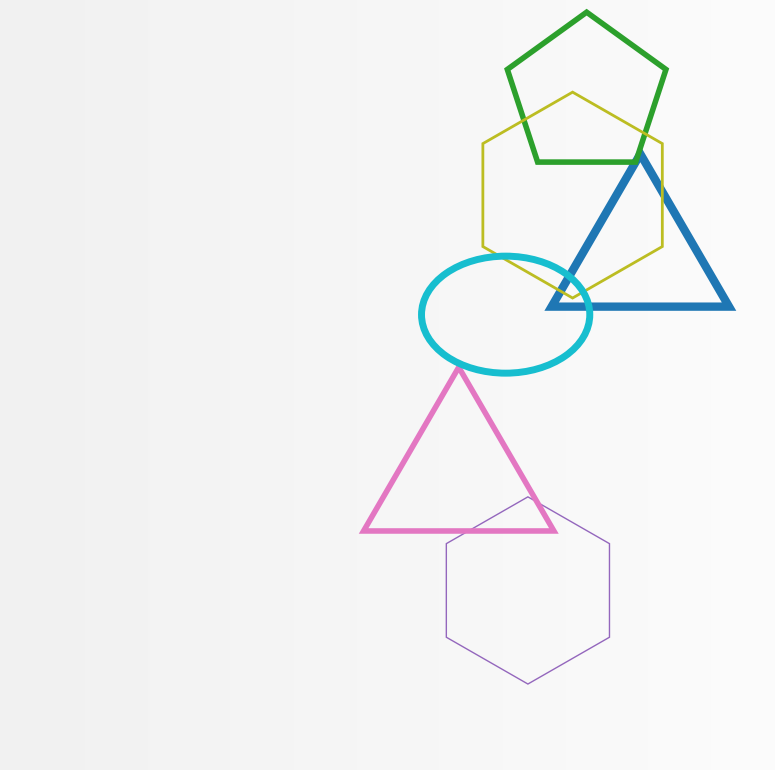[{"shape": "triangle", "thickness": 3, "radius": 0.66, "center": [0.826, 0.668]}, {"shape": "pentagon", "thickness": 2, "radius": 0.54, "center": [0.757, 0.877]}, {"shape": "hexagon", "thickness": 0.5, "radius": 0.61, "center": [0.681, 0.233]}, {"shape": "triangle", "thickness": 2, "radius": 0.71, "center": [0.592, 0.381]}, {"shape": "hexagon", "thickness": 1, "radius": 0.67, "center": [0.739, 0.747]}, {"shape": "oval", "thickness": 2.5, "radius": 0.54, "center": [0.652, 0.591]}]